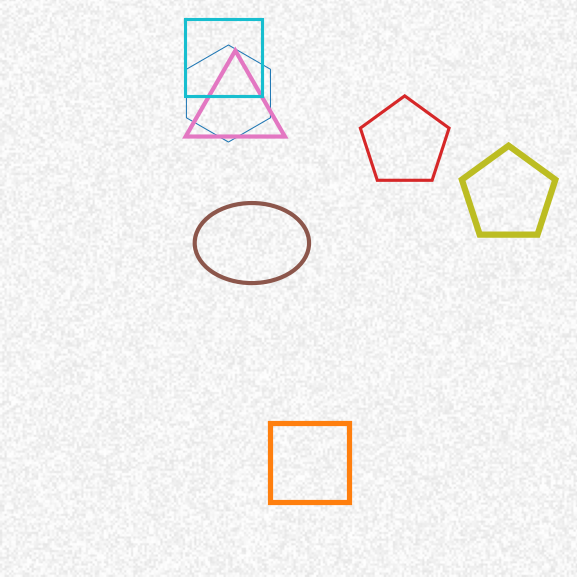[{"shape": "hexagon", "thickness": 0.5, "radius": 0.42, "center": [0.396, 0.837]}, {"shape": "square", "thickness": 2.5, "radius": 0.34, "center": [0.537, 0.198]}, {"shape": "pentagon", "thickness": 1.5, "radius": 0.4, "center": [0.701, 0.752]}, {"shape": "oval", "thickness": 2, "radius": 0.5, "center": [0.436, 0.578]}, {"shape": "triangle", "thickness": 2, "radius": 0.5, "center": [0.407, 0.812]}, {"shape": "pentagon", "thickness": 3, "radius": 0.43, "center": [0.881, 0.662]}, {"shape": "square", "thickness": 1.5, "radius": 0.33, "center": [0.387, 0.9]}]